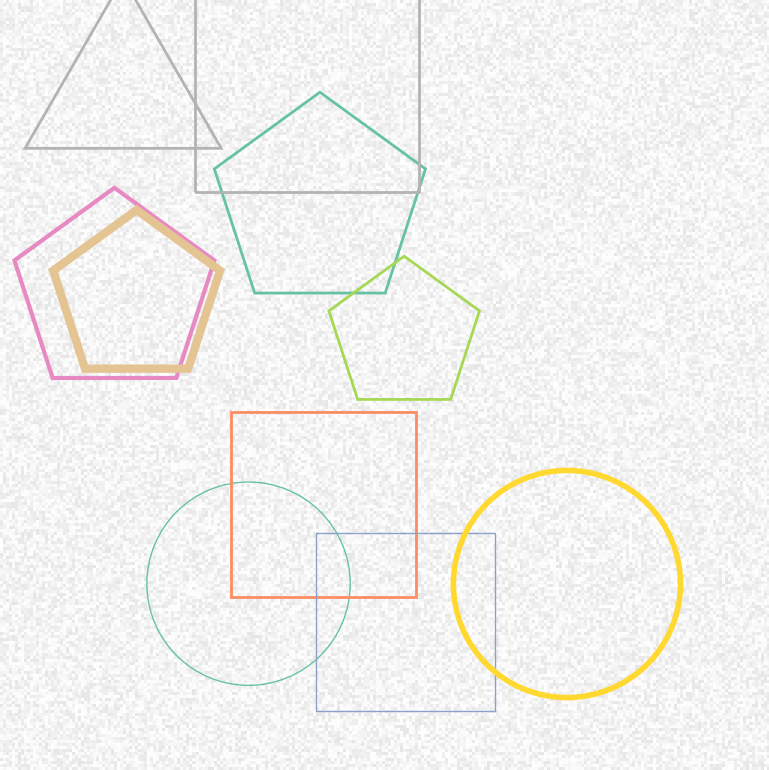[{"shape": "pentagon", "thickness": 1, "radius": 0.72, "center": [0.415, 0.736]}, {"shape": "circle", "thickness": 0.5, "radius": 0.66, "center": [0.323, 0.242]}, {"shape": "square", "thickness": 1, "radius": 0.6, "center": [0.42, 0.345]}, {"shape": "square", "thickness": 0.5, "radius": 0.58, "center": [0.527, 0.192]}, {"shape": "pentagon", "thickness": 1.5, "radius": 0.68, "center": [0.149, 0.62]}, {"shape": "pentagon", "thickness": 1, "radius": 0.51, "center": [0.525, 0.564]}, {"shape": "circle", "thickness": 2, "radius": 0.74, "center": [0.736, 0.242]}, {"shape": "pentagon", "thickness": 3, "radius": 0.57, "center": [0.177, 0.613]}, {"shape": "square", "thickness": 1, "radius": 0.73, "center": [0.399, 0.896]}, {"shape": "triangle", "thickness": 1, "radius": 0.74, "center": [0.16, 0.881]}]